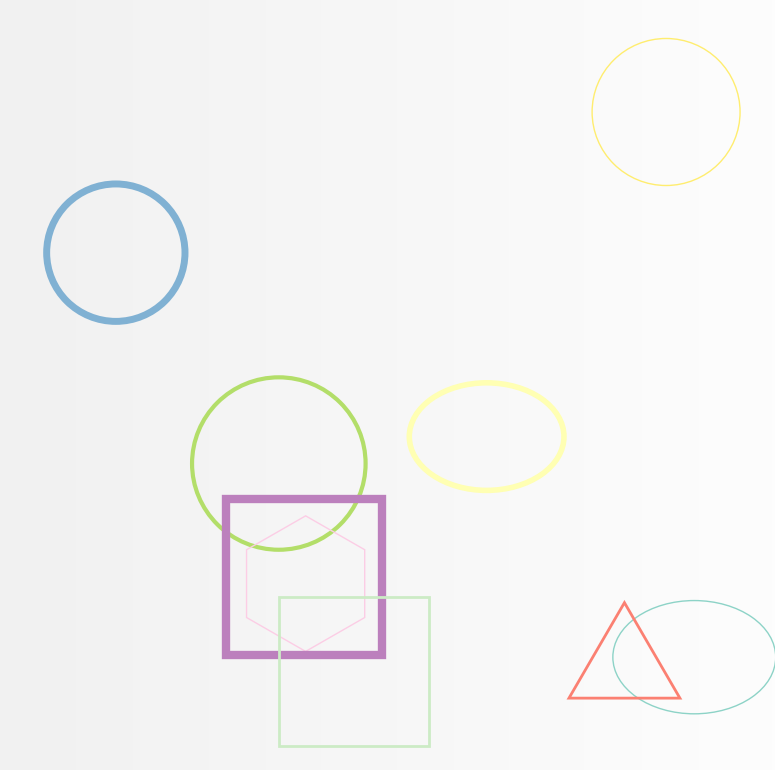[{"shape": "oval", "thickness": 0.5, "radius": 0.53, "center": [0.896, 0.147]}, {"shape": "oval", "thickness": 2, "radius": 0.5, "center": [0.628, 0.433]}, {"shape": "triangle", "thickness": 1, "radius": 0.41, "center": [0.806, 0.135]}, {"shape": "circle", "thickness": 2.5, "radius": 0.45, "center": [0.149, 0.672]}, {"shape": "circle", "thickness": 1.5, "radius": 0.56, "center": [0.36, 0.398]}, {"shape": "hexagon", "thickness": 0.5, "radius": 0.44, "center": [0.394, 0.242]}, {"shape": "square", "thickness": 3, "radius": 0.5, "center": [0.392, 0.251]}, {"shape": "square", "thickness": 1, "radius": 0.48, "center": [0.457, 0.128]}, {"shape": "circle", "thickness": 0.5, "radius": 0.48, "center": [0.859, 0.855]}]